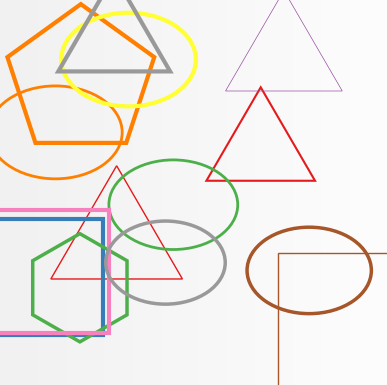[{"shape": "triangle", "thickness": 1, "radius": 0.98, "center": [0.301, 0.373]}, {"shape": "triangle", "thickness": 1.5, "radius": 0.81, "center": [0.673, 0.611]}, {"shape": "square", "thickness": 3, "radius": 0.75, "center": [0.115, 0.28]}, {"shape": "oval", "thickness": 2, "radius": 0.83, "center": [0.447, 0.468]}, {"shape": "hexagon", "thickness": 2.5, "radius": 0.7, "center": [0.206, 0.253]}, {"shape": "triangle", "thickness": 0.5, "radius": 0.87, "center": [0.733, 0.851]}, {"shape": "oval", "thickness": 2, "radius": 0.86, "center": [0.143, 0.656]}, {"shape": "pentagon", "thickness": 3, "radius": 1.0, "center": [0.209, 0.79]}, {"shape": "oval", "thickness": 3, "radius": 0.87, "center": [0.332, 0.845]}, {"shape": "oval", "thickness": 2.5, "radius": 0.8, "center": [0.798, 0.298]}, {"shape": "square", "thickness": 1, "radius": 0.87, "center": [0.891, 0.167]}, {"shape": "square", "thickness": 3, "radius": 0.8, "center": [0.121, 0.294]}, {"shape": "oval", "thickness": 2.5, "radius": 0.77, "center": [0.427, 0.318]}, {"shape": "triangle", "thickness": 3, "radius": 0.83, "center": [0.295, 0.898]}]